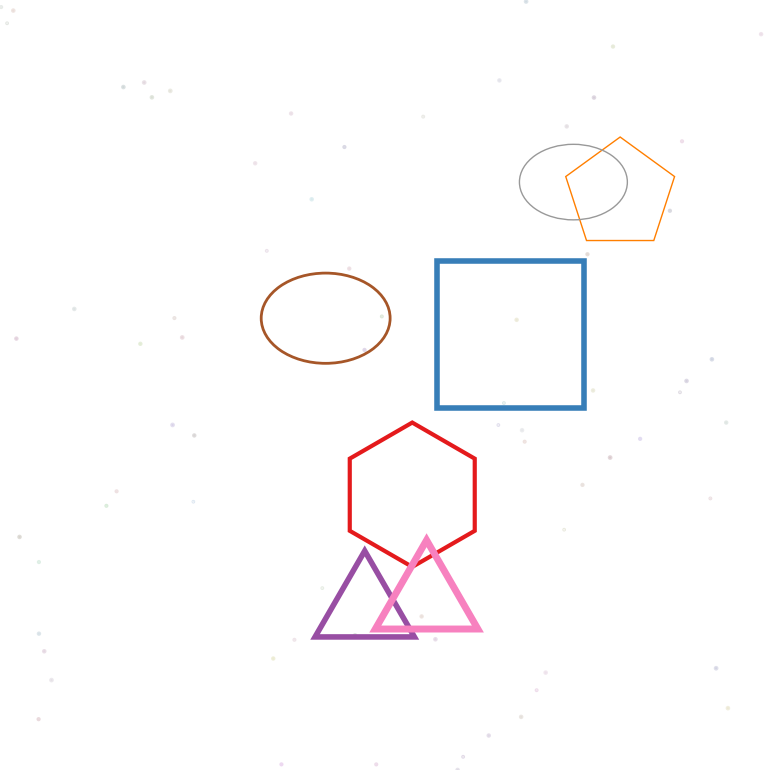[{"shape": "hexagon", "thickness": 1.5, "radius": 0.47, "center": [0.535, 0.358]}, {"shape": "square", "thickness": 2, "radius": 0.48, "center": [0.662, 0.566]}, {"shape": "triangle", "thickness": 2, "radius": 0.37, "center": [0.474, 0.21]}, {"shape": "pentagon", "thickness": 0.5, "radius": 0.37, "center": [0.805, 0.748]}, {"shape": "oval", "thickness": 1, "radius": 0.42, "center": [0.423, 0.587]}, {"shape": "triangle", "thickness": 2.5, "radius": 0.38, "center": [0.554, 0.222]}, {"shape": "oval", "thickness": 0.5, "radius": 0.35, "center": [0.745, 0.764]}]